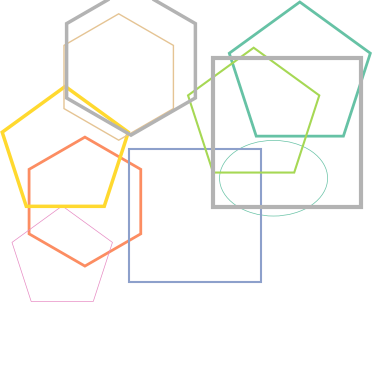[{"shape": "pentagon", "thickness": 2, "radius": 0.96, "center": [0.779, 0.802]}, {"shape": "oval", "thickness": 0.5, "radius": 0.7, "center": [0.711, 0.537]}, {"shape": "hexagon", "thickness": 2, "radius": 0.84, "center": [0.221, 0.476]}, {"shape": "square", "thickness": 1.5, "radius": 0.86, "center": [0.507, 0.44]}, {"shape": "pentagon", "thickness": 0.5, "radius": 0.69, "center": [0.162, 0.328]}, {"shape": "pentagon", "thickness": 1.5, "radius": 0.9, "center": [0.659, 0.697]}, {"shape": "pentagon", "thickness": 2.5, "radius": 0.86, "center": [0.17, 0.603]}, {"shape": "hexagon", "thickness": 1, "radius": 0.82, "center": [0.308, 0.8]}, {"shape": "square", "thickness": 3, "radius": 0.96, "center": [0.745, 0.656]}, {"shape": "hexagon", "thickness": 2.5, "radius": 0.97, "center": [0.34, 0.842]}]